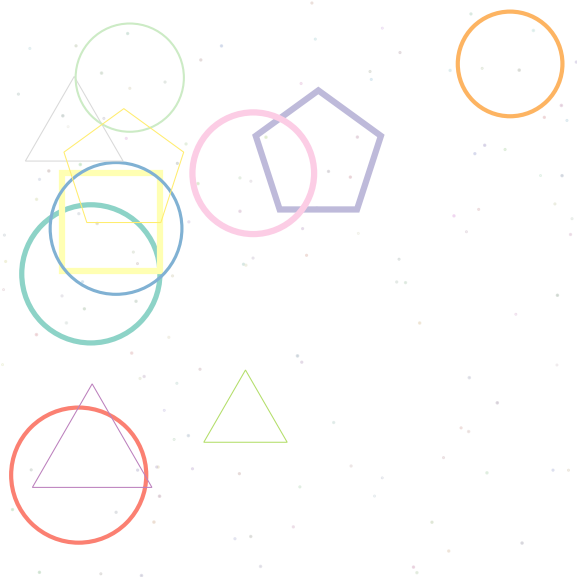[{"shape": "circle", "thickness": 2.5, "radius": 0.6, "center": [0.157, 0.525]}, {"shape": "square", "thickness": 3, "radius": 0.42, "center": [0.192, 0.615]}, {"shape": "pentagon", "thickness": 3, "radius": 0.57, "center": [0.551, 0.729]}, {"shape": "circle", "thickness": 2, "radius": 0.58, "center": [0.136, 0.176]}, {"shape": "circle", "thickness": 1.5, "radius": 0.57, "center": [0.201, 0.604]}, {"shape": "circle", "thickness": 2, "radius": 0.45, "center": [0.883, 0.888]}, {"shape": "triangle", "thickness": 0.5, "radius": 0.42, "center": [0.425, 0.275]}, {"shape": "circle", "thickness": 3, "radius": 0.53, "center": [0.439, 0.699]}, {"shape": "triangle", "thickness": 0.5, "radius": 0.49, "center": [0.129, 0.769]}, {"shape": "triangle", "thickness": 0.5, "radius": 0.6, "center": [0.16, 0.215]}, {"shape": "circle", "thickness": 1, "radius": 0.47, "center": [0.225, 0.865]}, {"shape": "pentagon", "thickness": 0.5, "radius": 0.55, "center": [0.214, 0.702]}]